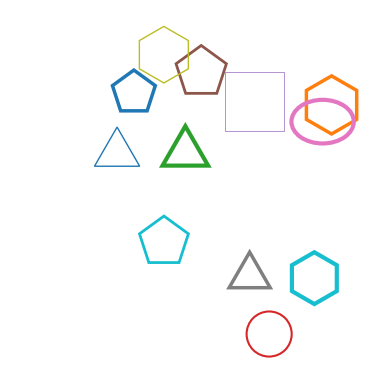[{"shape": "triangle", "thickness": 1, "radius": 0.34, "center": [0.304, 0.602]}, {"shape": "pentagon", "thickness": 2.5, "radius": 0.29, "center": [0.348, 0.759]}, {"shape": "hexagon", "thickness": 2.5, "radius": 0.38, "center": [0.861, 0.727]}, {"shape": "triangle", "thickness": 3, "radius": 0.34, "center": [0.481, 0.604]}, {"shape": "circle", "thickness": 1.5, "radius": 0.29, "center": [0.699, 0.132]}, {"shape": "square", "thickness": 0.5, "radius": 0.38, "center": [0.661, 0.737]}, {"shape": "pentagon", "thickness": 2, "radius": 0.34, "center": [0.523, 0.813]}, {"shape": "oval", "thickness": 3, "radius": 0.4, "center": [0.838, 0.684]}, {"shape": "triangle", "thickness": 2.5, "radius": 0.31, "center": [0.648, 0.284]}, {"shape": "hexagon", "thickness": 1, "radius": 0.37, "center": [0.426, 0.858]}, {"shape": "pentagon", "thickness": 2, "radius": 0.33, "center": [0.426, 0.372]}, {"shape": "hexagon", "thickness": 3, "radius": 0.34, "center": [0.816, 0.278]}]